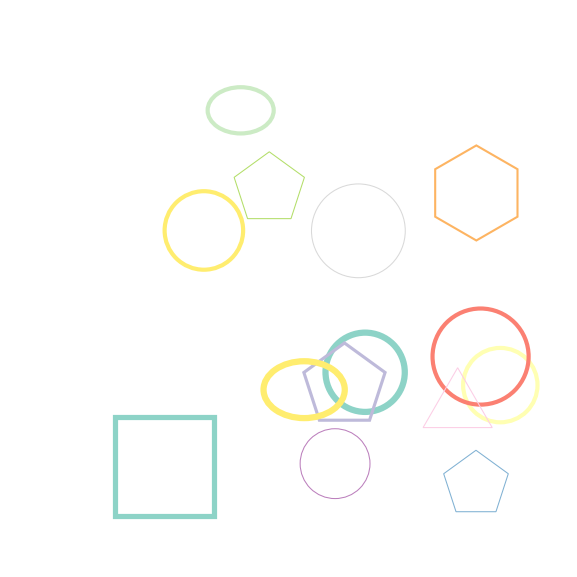[{"shape": "square", "thickness": 2.5, "radius": 0.43, "center": [0.285, 0.191]}, {"shape": "circle", "thickness": 3, "radius": 0.34, "center": [0.632, 0.355]}, {"shape": "circle", "thickness": 2, "radius": 0.32, "center": [0.866, 0.332]}, {"shape": "pentagon", "thickness": 1.5, "radius": 0.37, "center": [0.596, 0.331]}, {"shape": "circle", "thickness": 2, "radius": 0.42, "center": [0.832, 0.382]}, {"shape": "pentagon", "thickness": 0.5, "radius": 0.29, "center": [0.824, 0.161]}, {"shape": "hexagon", "thickness": 1, "radius": 0.41, "center": [0.825, 0.665]}, {"shape": "pentagon", "thickness": 0.5, "radius": 0.32, "center": [0.466, 0.672]}, {"shape": "triangle", "thickness": 0.5, "radius": 0.35, "center": [0.792, 0.293]}, {"shape": "circle", "thickness": 0.5, "radius": 0.41, "center": [0.621, 0.599]}, {"shape": "circle", "thickness": 0.5, "radius": 0.3, "center": [0.58, 0.196]}, {"shape": "oval", "thickness": 2, "radius": 0.29, "center": [0.417, 0.808]}, {"shape": "circle", "thickness": 2, "radius": 0.34, "center": [0.353, 0.6]}, {"shape": "oval", "thickness": 3, "radius": 0.35, "center": [0.527, 0.324]}]